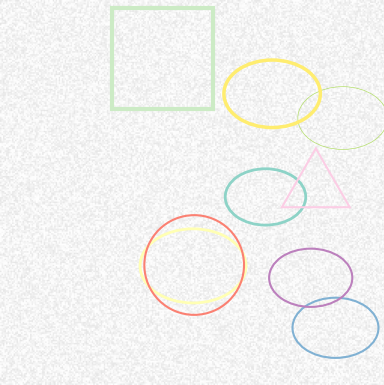[{"shape": "oval", "thickness": 2, "radius": 0.52, "center": [0.69, 0.488]}, {"shape": "oval", "thickness": 2, "radius": 0.69, "center": [0.501, 0.309]}, {"shape": "circle", "thickness": 1.5, "radius": 0.65, "center": [0.504, 0.312]}, {"shape": "oval", "thickness": 1.5, "radius": 0.56, "center": [0.871, 0.149]}, {"shape": "oval", "thickness": 0.5, "radius": 0.58, "center": [0.89, 0.693]}, {"shape": "triangle", "thickness": 1.5, "radius": 0.51, "center": [0.82, 0.513]}, {"shape": "oval", "thickness": 1.5, "radius": 0.54, "center": [0.807, 0.279]}, {"shape": "square", "thickness": 3, "radius": 0.65, "center": [0.422, 0.848]}, {"shape": "oval", "thickness": 2.5, "radius": 0.63, "center": [0.707, 0.756]}]